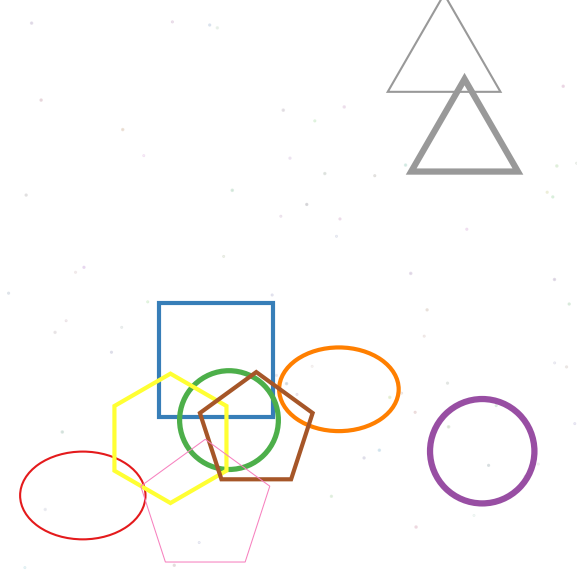[{"shape": "oval", "thickness": 1, "radius": 0.54, "center": [0.143, 0.141]}, {"shape": "square", "thickness": 2, "radius": 0.49, "center": [0.374, 0.376]}, {"shape": "circle", "thickness": 2.5, "radius": 0.43, "center": [0.397, 0.272]}, {"shape": "circle", "thickness": 3, "radius": 0.45, "center": [0.835, 0.218]}, {"shape": "oval", "thickness": 2, "radius": 0.52, "center": [0.587, 0.325]}, {"shape": "hexagon", "thickness": 2, "radius": 0.56, "center": [0.295, 0.24]}, {"shape": "pentagon", "thickness": 2, "radius": 0.51, "center": [0.444, 0.252]}, {"shape": "pentagon", "thickness": 0.5, "radius": 0.59, "center": [0.355, 0.121]}, {"shape": "triangle", "thickness": 1, "radius": 0.56, "center": [0.769, 0.896]}, {"shape": "triangle", "thickness": 3, "radius": 0.53, "center": [0.804, 0.755]}]